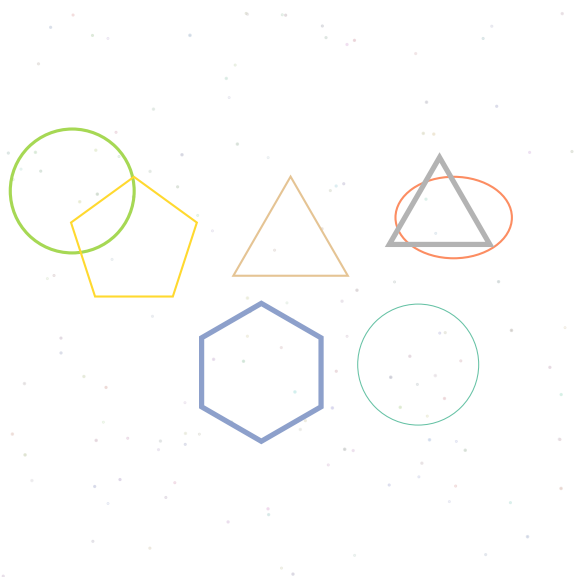[{"shape": "circle", "thickness": 0.5, "radius": 0.52, "center": [0.724, 0.368]}, {"shape": "oval", "thickness": 1, "radius": 0.5, "center": [0.786, 0.622]}, {"shape": "hexagon", "thickness": 2.5, "radius": 0.6, "center": [0.453, 0.354]}, {"shape": "circle", "thickness": 1.5, "radius": 0.54, "center": [0.125, 0.668]}, {"shape": "pentagon", "thickness": 1, "radius": 0.57, "center": [0.232, 0.578]}, {"shape": "triangle", "thickness": 1, "radius": 0.57, "center": [0.503, 0.579]}, {"shape": "triangle", "thickness": 2.5, "radius": 0.5, "center": [0.761, 0.626]}]